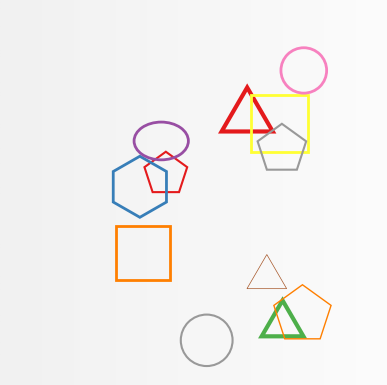[{"shape": "pentagon", "thickness": 1.5, "radius": 0.29, "center": [0.428, 0.548]}, {"shape": "triangle", "thickness": 3, "radius": 0.38, "center": [0.638, 0.697]}, {"shape": "hexagon", "thickness": 2, "radius": 0.4, "center": [0.361, 0.515]}, {"shape": "triangle", "thickness": 3, "radius": 0.31, "center": [0.729, 0.158]}, {"shape": "oval", "thickness": 2, "radius": 0.35, "center": [0.416, 0.634]}, {"shape": "square", "thickness": 2, "radius": 0.35, "center": [0.37, 0.342]}, {"shape": "pentagon", "thickness": 1, "radius": 0.39, "center": [0.781, 0.183]}, {"shape": "square", "thickness": 2, "radius": 0.37, "center": [0.721, 0.679]}, {"shape": "triangle", "thickness": 0.5, "radius": 0.3, "center": [0.689, 0.28]}, {"shape": "circle", "thickness": 2, "radius": 0.29, "center": [0.784, 0.817]}, {"shape": "pentagon", "thickness": 1.5, "radius": 0.33, "center": [0.727, 0.613]}, {"shape": "circle", "thickness": 1.5, "radius": 0.33, "center": [0.533, 0.116]}]